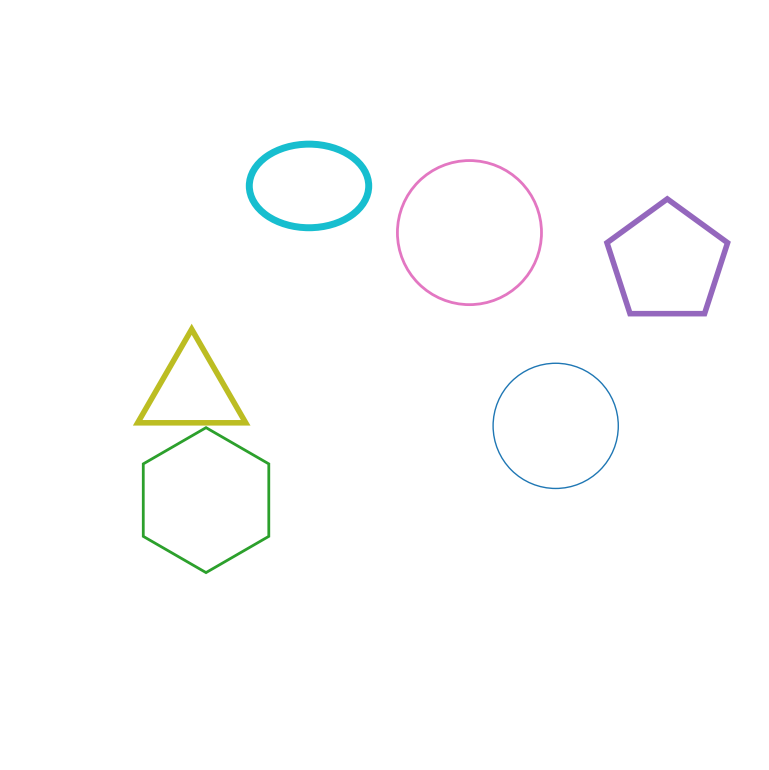[{"shape": "circle", "thickness": 0.5, "radius": 0.41, "center": [0.722, 0.447]}, {"shape": "hexagon", "thickness": 1, "radius": 0.47, "center": [0.268, 0.35]}, {"shape": "pentagon", "thickness": 2, "radius": 0.41, "center": [0.867, 0.659]}, {"shape": "circle", "thickness": 1, "radius": 0.47, "center": [0.61, 0.698]}, {"shape": "triangle", "thickness": 2, "radius": 0.4, "center": [0.249, 0.491]}, {"shape": "oval", "thickness": 2.5, "radius": 0.39, "center": [0.401, 0.759]}]